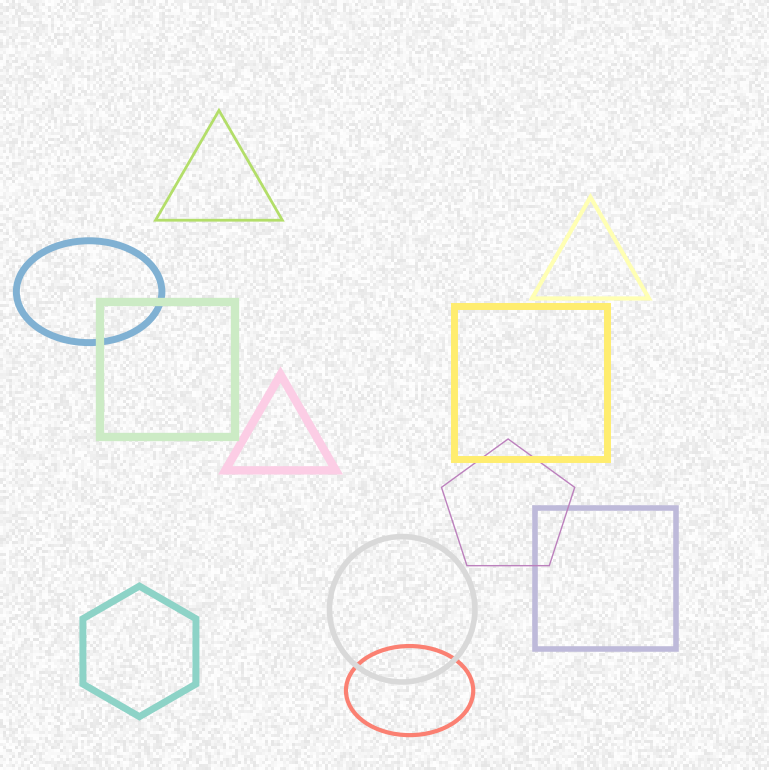[{"shape": "hexagon", "thickness": 2.5, "radius": 0.42, "center": [0.181, 0.154]}, {"shape": "triangle", "thickness": 1.5, "radius": 0.44, "center": [0.767, 0.656]}, {"shape": "square", "thickness": 2, "radius": 0.46, "center": [0.787, 0.249]}, {"shape": "oval", "thickness": 1.5, "radius": 0.41, "center": [0.532, 0.103]}, {"shape": "oval", "thickness": 2.5, "radius": 0.47, "center": [0.116, 0.621]}, {"shape": "triangle", "thickness": 1, "radius": 0.48, "center": [0.284, 0.762]}, {"shape": "triangle", "thickness": 3, "radius": 0.41, "center": [0.364, 0.431]}, {"shape": "circle", "thickness": 2, "radius": 0.47, "center": [0.522, 0.209]}, {"shape": "pentagon", "thickness": 0.5, "radius": 0.45, "center": [0.66, 0.339]}, {"shape": "square", "thickness": 3, "radius": 0.44, "center": [0.217, 0.52]}, {"shape": "square", "thickness": 2.5, "radius": 0.49, "center": [0.689, 0.503]}]